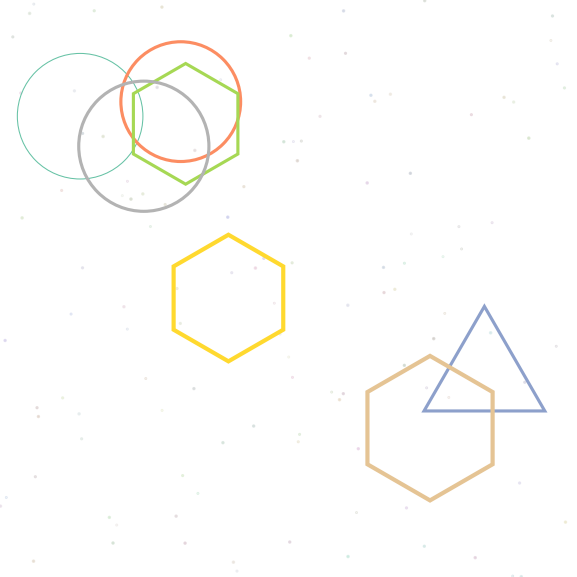[{"shape": "circle", "thickness": 0.5, "radius": 0.54, "center": [0.139, 0.798]}, {"shape": "circle", "thickness": 1.5, "radius": 0.52, "center": [0.313, 0.823]}, {"shape": "triangle", "thickness": 1.5, "radius": 0.6, "center": [0.839, 0.348]}, {"shape": "hexagon", "thickness": 1.5, "radius": 0.52, "center": [0.321, 0.785]}, {"shape": "hexagon", "thickness": 2, "radius": 0.55, "center": [0.396, 0.483]}, {"shape": "hexagon", "thickness": 2, "radius": 0.63, "center": [0.745, 0.258]}, {"shape": "circle", "thickness": 1.5, "radius": 0.56, "center": [0.249, 0.746]}]